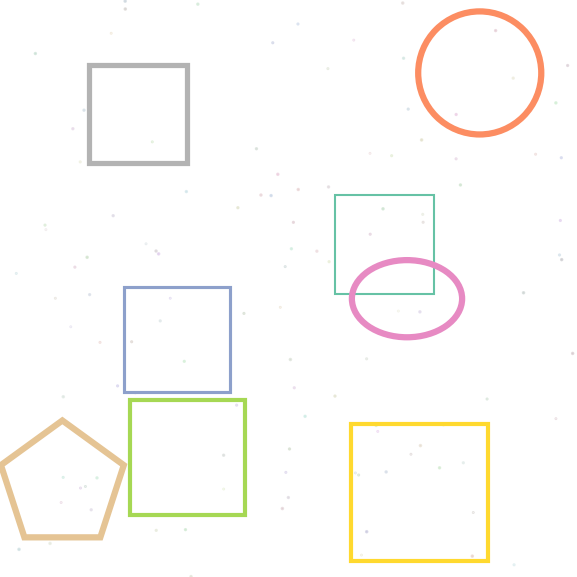[{"shape": "square", "thickness": 1, "radius": 0.43, "center": [0.667, 0.576]}, {"shape": "circle", "thickness": 3, "radius": 0.53, "center": [0.831, 0.873]}, {"shape": "square", "thickness": 1.5, "radius": 0.46, "center": [0.307, 0.411]}, {"shape": "oval", "thickness": 3, "radius": 0.48, "center": [0.705, 0.482]}, {"shape": "square", "thickness": 2, "radius": 0.5, "center": [0.324, 0.206]}, {"shape": "square", "thickness": 2, "radius": 0.59, "center": [0.726, 0.147]}, {"shape": "pentagon", "thickness": 3, "radius": 0.56, "center": [0.108, 0.159]}, {"shape": "square", "thickness": 2.5, "radius": 0.43, "center": [0.239, 0.802]}]